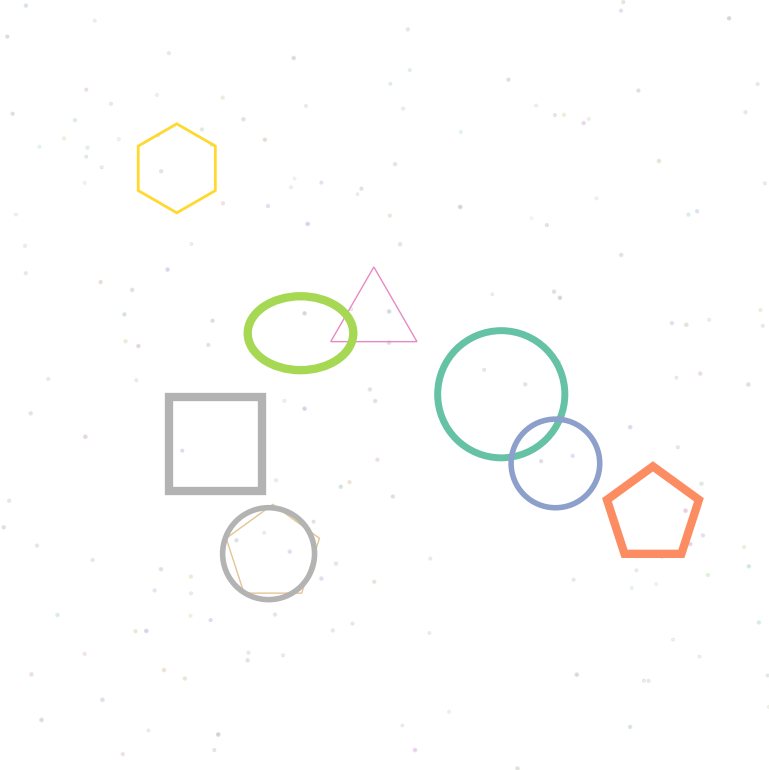[{"shape": "circle", "thickness": 2.5, "radius": 0.41, "center": [0.651, 0.488]}, {"shape": "pentagon", "thickness": 3, "radius": 0.31, "center": [0.848, 0.332]}, {"shape": "circle", "thickness": 2, "radius": 0.29, "center": [0.721, 0.398]}, {"shape": "triangle", "thickness": 0.5, "radius": 0.32, "center": [0.486, 0.589]}, {"shape": "oval", "thickness": 3, "radius": 0.34, "center": [0.39, 0.567]}, {"shape": "hexagon", "thickness": 1, "radius": 0.29, "center": [0.23, 0.781]}, {"shape": "pentagon", "thickness": 0.5, "radius": 0.32, "center": [0.354, 0.281]}, {"shape": "square", "thickness": 3, "radius": 0.3, "center": [0.28, 0.424]}, {"shape": "circle", "thickness": 2, "radius": 0.3, "center": [0.349, 0.281]}]